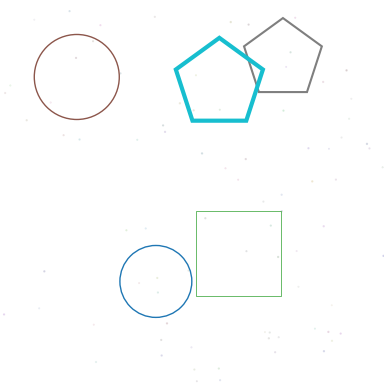[{"shape": "circle", "thickness": 1, "radius": 0.47, "center": [0.405, 0.269]}, {"shape": "square", "thickness": 0.5, "radius": 0.56, "center": [0.619, 0.342]}, {"shape": "circle", "thickness": 1, "radius": 0.55, "center": [0.199, 0.8]}, {"shape": "pentagon", "thickness": 1.5, "radius": 0.53, "center": [0.735, 0.847]}, {"shape": "pentagon", "thickness": 3, "radius": 0.59, "center": [0.57, 0.783]}]